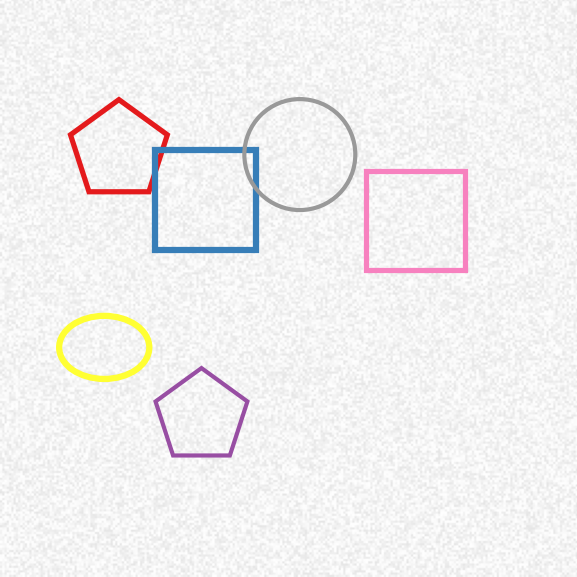[{"shape": "pentagon", "thickness": 2.5, "radius": 0.44, "center": [0.206, 0.738]}, {"shape": "square", "thickness": 3, "radius": 0.44, "center": [0.356, 0.653]}, {"shape": "pentagon", "thickness": 2, "radius": 0.42, "center": [0.349, 0.278]}, {"shape": "oval", "thickness": 3, "radius": 0.39, "center": [0.18, 0.398]}, {"shape": "square", "thickness": 2.5, "radius": 0.43, "center": [0.719, 0.618]}, {"shape": "circle", "thickness": 2, "radius": 0.48, "center": [0.519, 0.731]}]